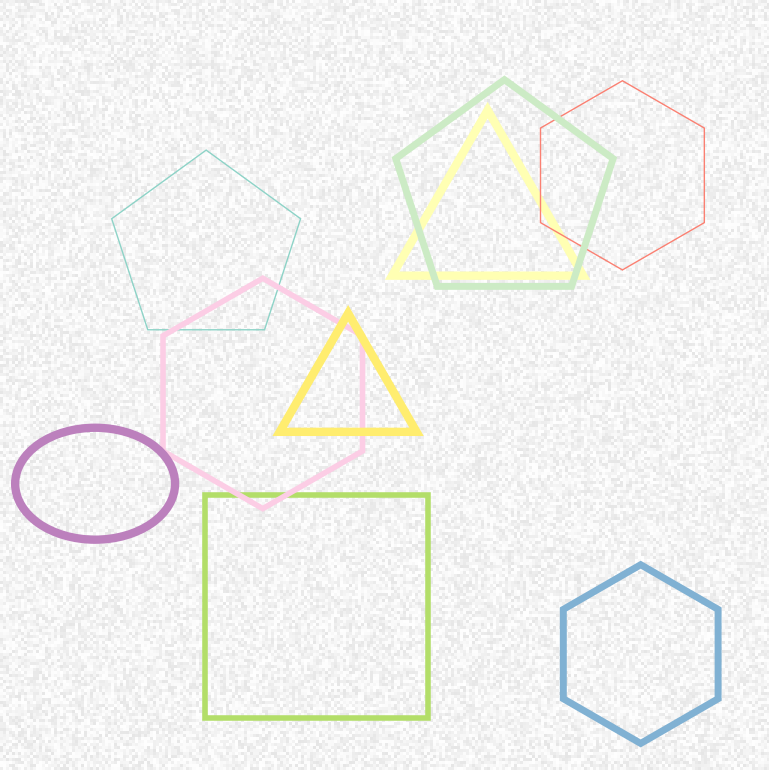[{"shape": "pentagon", "thickness": 0.5, "radius": 0.64, "center": [0.268, 0.676]}, {"shape": "triangle", "thickness": 3, "radius": 0.72, "center": [0.633, 0.714]}, {"shape": "hexagon", "thickness": 0.5, "radius": 0.61, "center": [0.808, 0.772]}, {"shape": "hexagon", "thickness": 2.5, "radius": 0.58, "center": [0.832, 0.151]}, {"shape": "square", "thickness": 2, "radius": 0.72, "center": [0.411, 0.212]}, {"shape": "hexagon", "thickness": 2, "radius": 0.75, "center": [0.341, 0.489]}, {"shape": "oval", "thickness": 3, "radius": 0.52, "center": [0.124, 0.372]}, {"shape": "pentagon", "thickness": 2.5, "radius": 0.74, "center": [0.655, 0.748]}, {"shape": "triangle", "thickness": 3, "radius": 0.51, "center": [0.452, 0.49]}]